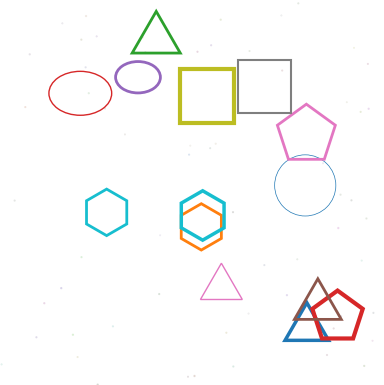[{"shape": "circle", "thickness": 0.5, "radius": 0.4, "center": [0.793, 0.518]}, {"shape": "triangle", "thickness": 2.5, "radius": 0.33, "center": [0.797, 0.149]}, {"shape": "hexagon", "thickness": 2, "radius": 0.3, "center": [0.523, 0.411]}, {"shape": "triangle", "thickness": 2, "radius": 0.36, "center": [0.406, 0.898]}, {"shape": "pentagon", "thickness": 3, "radius": 0.34, "center": [0.877, 0.176]}, {"shape": "oval", "thickness": 1, "radius": 0.41, "center": [0.209, 0.758]}, {"shape": "oval", "thickness": 2, "radius": 0.29, "center": [0.358, 0.799]}, {"shape": "triangle", "thickness": 2, "radius": 0.35, "center": [0.826, 0.206]}, {"shape": "pentagon", "thickness": 2, "radius": 0.4, "center": [0.796, 0.65]}, {"shape": "triangle", "thickness": 1, "radius": 0.31, "center": [0.575, 0.253]}, {"shape": "square", "thickness": 1.5, "radius": 0.34, "center": [0.686, 0.775]}, {"shape": "square", "thickness": 3, "radius": 0.35, "center": [0.538, 0.75]}, {"shape": "hexagon", "thickness": 2, "radius": 0.3, "center": [0.277, 0.448]}, {"shape": "hexagon", "thickness": 2.5, "radius": 0.32, "center": [0.526, 0.44]}]